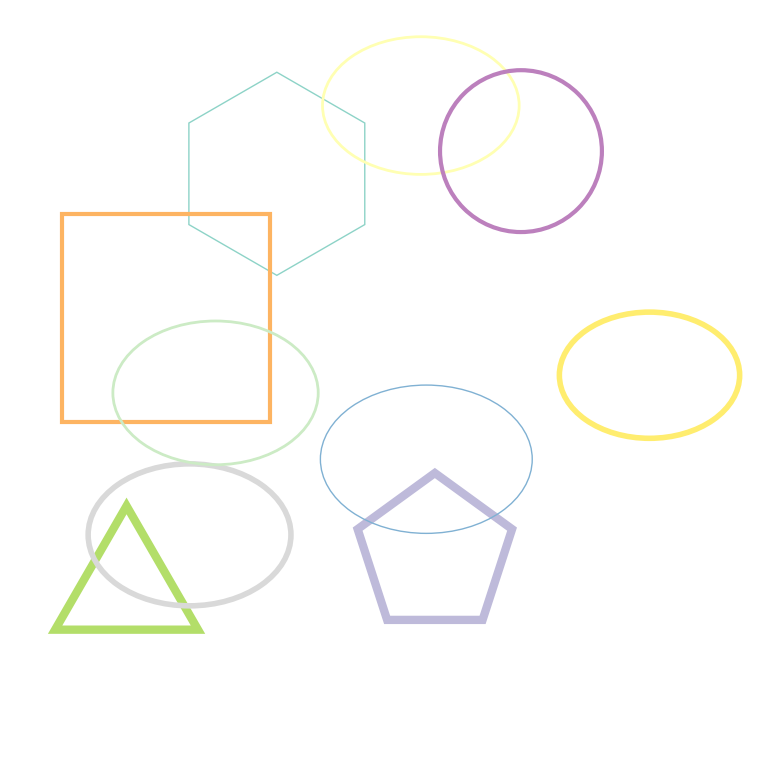[{"shape": "hexagon", "thickness": 0.5, "radius": 0.66, "center": [0.36, 0.774]}, {"shape": "oval", "thickness": 1, "radius": 0.64, "center": [0.547, 0.863]}, {"shape": "pentagon", "thickness": 3, "radius": 0.53, "center": [0.565, 0.28]}, {"shape": "oval", "thickness": 0.5, "radius": 0.69, "center": [0.554, 0.404]}, {"shape": "square", "thickness": 1.5, "radius": 0.68, "center": [0.216, 0.587]}, {"shape": "triangle", "thickness": 3, "radius": 0.54, "center": [0.164, 0.236]}, {"shape": "oval", "thickness": 2, "radius": 0.66, "center": [0.246, 0.305]}, {"shape": "circle", "thickness": 1.5, "radius": 0.53, "center": [0.677, 0.804]}, {"shape": "oval", "thickness": 1, "radius": 0.67, "center": [0.28, 0.49]}, {"shape": "oval", "thickness": 2, "radius": 0.59, "center": [0.844, 0.513]}]